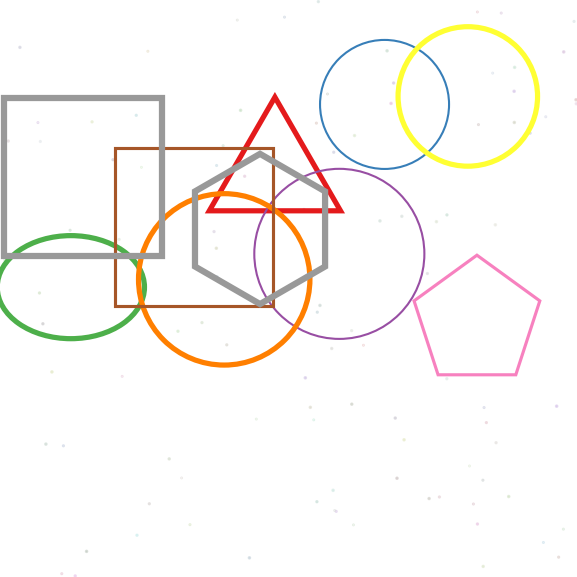[{"shape": "triangle", "thickness": 2.5, "radius": 0.66, "center": [0.476, 0.7]}, {"shape": "circle", "thickness": 1, "radius": 0.56, "center": [0.666, 0.818]}, {"shape": "oval", "thickness": 2.5, "radius": 0.64, "center": [0.123, 0.502]}, {"shape": "circle", "thickness": 1, "radius": 0.74, "center": [0.588, 0.56]}, {"shape": "circle", "thickness": 2.5, "radius": 0.74, "center": [0.388, 0.515]}, {"shape": "circle", "thickness": 2.5, "radius": 0.6, "center": [0.81, 0.832]}, {"shape": "square", "thickness": 1.5, "radius": 0.68, "center": [0.336, 0.605]}, {"shape": "pentagon", "thickness": 1.5, "radius": 0.57, "center": [0.826, 0.443]}, {"shape": "square", "thickness": 3, "radius": 0.68, "center": [0.143, 0.692]}, {"shape": "hexagon", "thickness": 3, "radius": 0.65, "center": [0.45, 0.603]}]